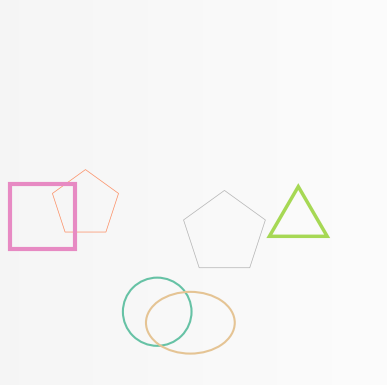[{"shape": "circle", "thickness": 1.5, "radius": 0.44, "center": [0.406, 0.19]}, {"shape": "pentagon", "thickness": 0.5, "radius": 0.45, "center": [0.221, 0.47]}, {"shape": "square", "thickness": 3, "radius": 0.42, "center": [0.11, 0.437]}, {"shape": "triangle", "thickness": 2.5, "radius": 0.43, "center": [0.77, 0.429]}, {"shape": "oval", "thickness": 1.5, "radius": 0.57, "center": [0.491, 0.162]}, {"shape": "pentagon", "thickness": 0.5, "radius": 0.55, "center": [0.579, 0.394]}]